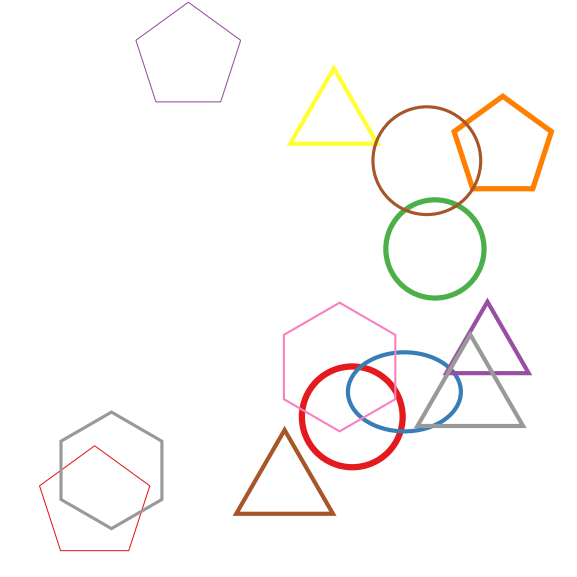[{"shape": "pentagon", "thickness": 0.5, "radius": 0.5, "center": [0.164, 0.127]}, {"shape": "circle", "thickness": 3, "radius": 0.44, "center": [0.61, 0.277]}, {"shape": "oval", "thickness": 2, "radius": 0.49, "center": [0.7, 0.321]}, {"shape": "circle", "thickness": 2.5, "radius": 0.43, "center": [0.753, 0.568]}, {"shape": "triangle", "thickness": 2, "radius": 0.41, "center": [0.844, 0.394]}, {"shape": "pentagon", "thickness": 0.5, "radius": 0.48, "center": [0.326, 0.9]}, {"shape": "pentagon", "thickness": 2.5, "radius": 0.44, "center": [0.871, 0.744]}, {"shape": "triangle", "thickness": 2, "radius": 0.44, "center": [0.578, 0.794]}, {"shape": "circle", "thickness": 1.5, "radius": 0.47, "center": [0.739, 0.721]}, {"shape": "triangle", "thickness": 2, "radius": 0.48, "center": [0.493, 0.158]}, {"shape": "hexagon", "thickness": 1, "radius": 0.56, "center": [0.588, 0.364]}, {"shape": "triangle", "thickness": 2, "radius": 0.53, "center": [0.814, 0.314]}, {"shape": "hexagon", "thickness": 1.5, "radius": 0.5, "center": [0.193, 0.185]}]